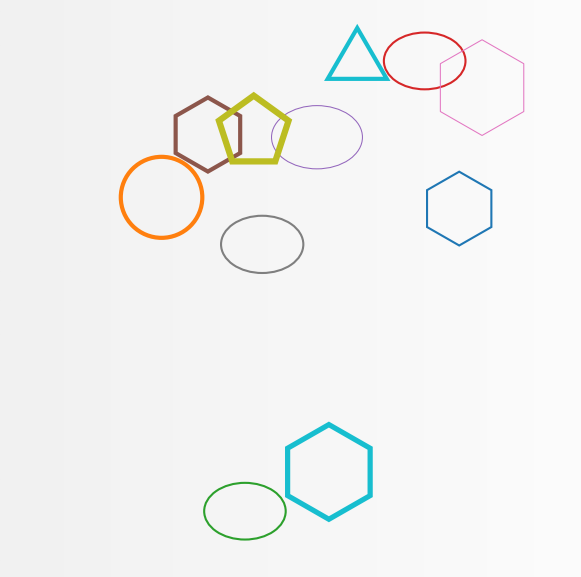[{"shape": "hexagon", "thickness": 1, "radius": 0.32, "center": [0.79, 0.638]}, {"shape": "circle", "thickness": 2, "radius": 0.35, "center": [0.278, 0.657]}, {"shape": "oval", "thickness": 1, "radius": 0.35, "center": [0.421, 0.114]}, {"shape": "oval", "thickness": 1, "radius": 0.35, "center": [0.731, 0.894]}, {"shape": "oval", "thickness": 0.5, "radius": 0.39, "center": [0.545, 0.762]}, {"shape": "hexagon", "thickness": 2, "radius": 0.32, "center": [0.358, 0.766]}, {"shape": "hexagon", "thickness": 0.5, "radius": 0.41, "center": [0.829, 0.847]}, {"shape": "oval", "thickness": 1, "radius": 0.35, "center": [0.451, 0.576]}, {"shape": "pentagon", "thickness": 3, "radius": 0.31, "center": [0.437, 0.771]}, {"shape": "hexagon", "thickness": 2.5, "radius": 0.41, "center": [0.566, 0.182]}, {"shape": "triangle", "thickness": 2, "radius": 0.29, "center": [0.615, 0.892]}]